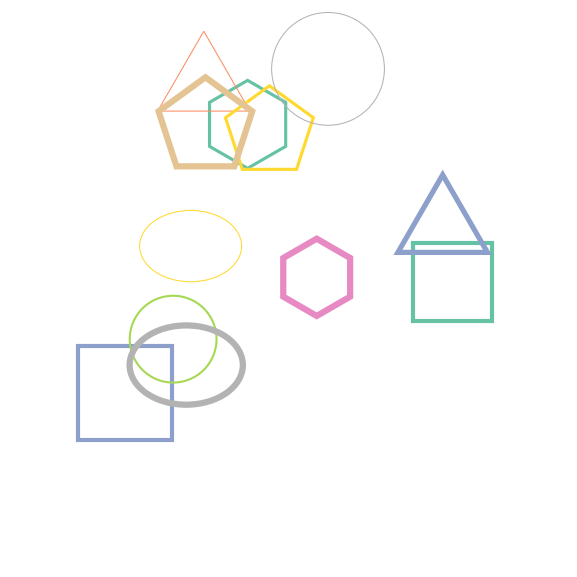[{"shape": "square", "thickness": 2, "radius": 0.34, "center": [0.784, 0.511]}, {"shape": "hexagon", "thickness": 1.5, "radius": 0.38, "center": [0.429, 0.784]}, {"shape": "triangle", "thickness": 0.5, "radius": 0.46, "center": [0.353, 0.853]}, {"shape": "triangle", "thickness": 2.5, "radius": 0.45, "center": [0.767, 0.607]}, {"shape": "square", "thickness": 2, "radius": 0.41, "center": [0.216, 0.319]}, {"shape": "hexagon", "thickness": 3, "radius": 0.33, "center": [0.548, 0.519]}, {"shape": "circle", "thickness": 1, "radius": 0.38, "center": [0.3, 0.412]}, {"shape": "pentagon", "thickness": 1.5, "radius": 0.4, "center": [0.467, 0.771]}, {"shape": "oval", "thickness": 0.5, "radius": 0.44, "center": [0.33, 0.573]}, {"shape": "pentagon", "thickness": 3, "radius": 0.43, "center": [0.356, 0.78]}, {"shape": "oval", "thickness": 3, "radius": 0.49, "center": [0.322, 0.367]}, {"shape": "circle", "thickness": 0.5, "radius": 0.49, "center": [0.568, 0.88]}]